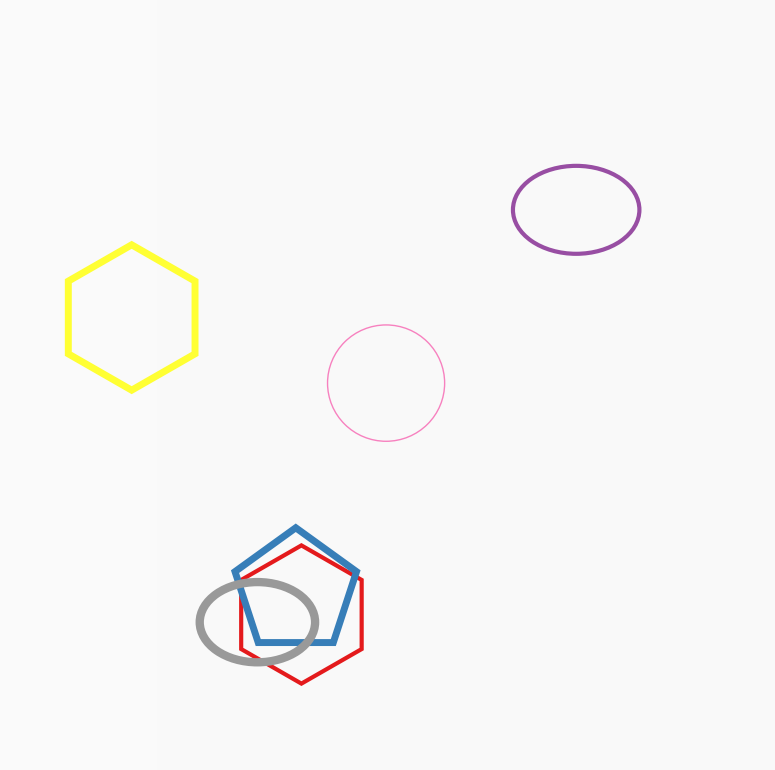[{"shape": "hexagon", "thickness": 1.5, "radius": 0.45, "center": [0.389, 0.202]}, {"shape": "pentagon", "thickness": 2.5, "radius": 0.41, "center": [0.382, 0.232]}, {"shape": "oval", "thickness": 1.5, "radius": 0.41, "center": [0.743, 0.727]}, {"shape": "hexagon", "thickness": 2.5, "radius": 0.47, "center": [0.17, 0.588]}, {"shape": "circle", "thickness": 0.5, "radius": 0.38, "center": [0.498, 0.502]}, {"shape": "oval", "thickness": 3, "radius": 0.37, "center": [0.332, 0.192]}]